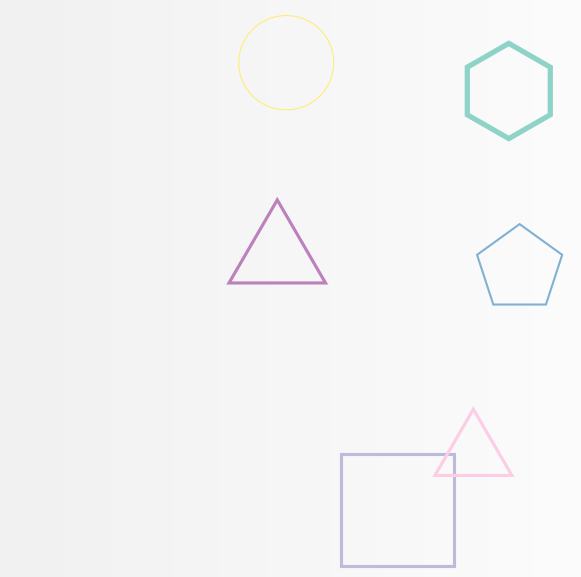[{"shape": "hexagon", "thickness": 2.5, "radius": 0.41, "center": [0.875, 0.842]}, {"shape": "square", "thickness": 1.5, "radius": 0.49, "center": [0.684, 0.117]}, {"shape": "pentagon", "thickness": 1, "radius": 0.38, "center": [0.894, 0.534]}, {"shape": "triangle", "thickness": 1.5, "radius": 0.38, "center": [0.814, 0.214]}, {"shape": "triangle", "thickness": 1.5, "radius": 0.48, "center": [0.477, 0.557]}, {"shape": "circle", "thickness": 0.5, "radius": 0.41, "center": [0.492, 0.891]}]